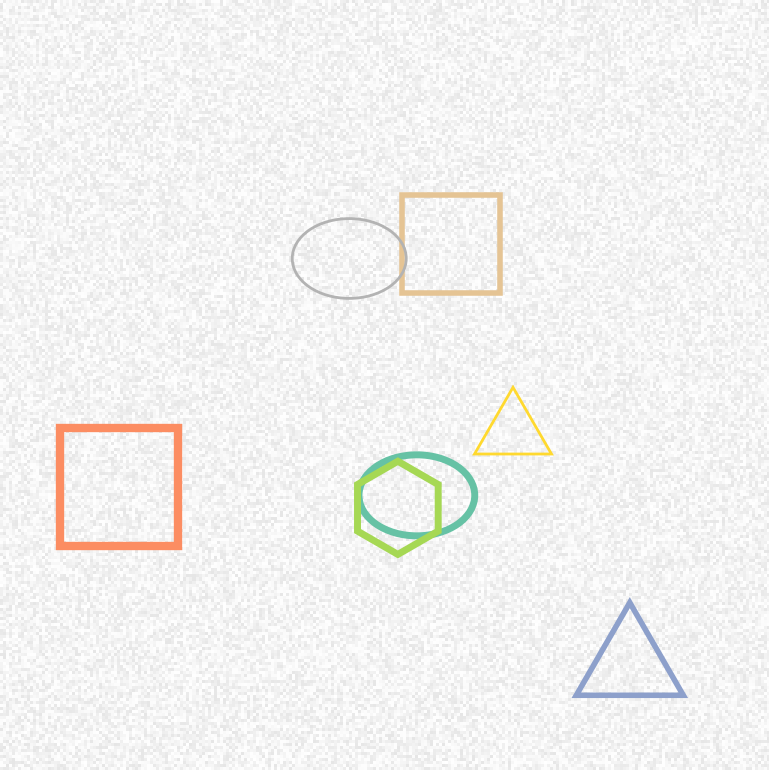[{"shape": "oval", "thickness": 2.5, "radius": 0.38, "center": [0.541, 0.357]}, {"shape": "square", "thickness": 3, "radius": 0.38, "center": [0.155, 0.367]}, {"shape": "triangle", "thickness": 2, "radius": 0.4, "center": [0.818, 0.137]}, {"shape": "hexagon", "thickness": 2.5, "radius": 0.3, "center": [0.517, 0.34]}, {"shape": "triangle", "thickness": 1, "radius": 0.29, "center": [0.666, 0.439]}, {"shape": "square", "thickness": 2, "radius": 0.32, "center": [0.586, 0.683]}, {"shape": "oval", "thickness": 1, "radius": 0.37, "center": [0.454, 0.664]}]